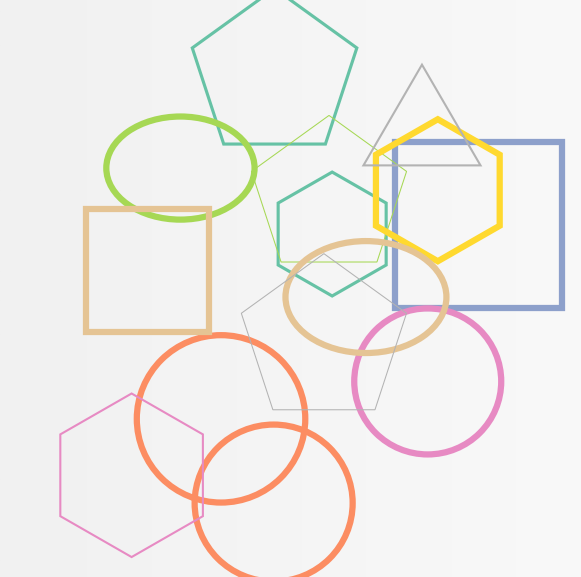[{"shape": "pentagon", "thickness": 1.5, "radius": 0.74, "center": [0.472, 0.87]}, {"shape": "hexagon", "thickness": 1.5, "radius": 0.54, "center": [0.571, 0.594]}, {"shape": "circle", "thickness": 3, "radius": 0.68, "center": [0.471, 0.128]}, {"shape": "circle", "thickness": 3, "radius": 0.72, "center": [0.38, 0.274]}, {"shape": "square", "thickness": 3, "radius": 0.72, "center": [0.823, 0.609]}, {"shape": "circle", "thickness": 3, "radius": 0.63, "center": [0.736, 0.339]}, {"shape": "hexagon", "thickness": 1, "radius": 0.71, "center": [0.226, 0.176]}, {"shape": "pentagon", "thickness": 0.5, "radius": 0.7, "center": [0.566, 0.659]}, {"shape": "oval", "thickness": 3, "radius": 0.64, "center": [0.31, 0.708]}, {"shape": "hexagon", "thickness": 3, "radius": 0.61, "center": [0.753, 0.67]}, {"shape": "square", "thickness": 3, "radius": 0.53, "center": [0.254, 0.531]}, {"shape": "oval", "thickness": 3, "radius": 0.69, "center": [0.63, 0.485]}, {"shape": "triangle", "thickness": 1, "radius": 0.58, "center": [0.726, 0.771]}, {"shape": "pentagon", "thickness": 0.5, "radius": 0.75, "center": [0.557, 0.41]}]